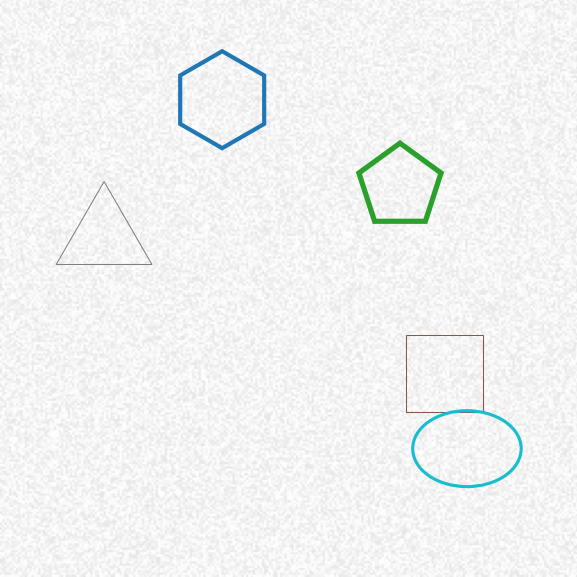[{"shape": "hexagon", "thickness": 2, "radius": 0.42, "center": [0.385, 0.826]}, {"shape": "pentagon", "thickness": 2.5, "radius": 0.37, "center": [0.693, 0.676]}, {"shape": "square", "thickness": 0.5, "radius": 0.33, "center": [0.77, 0.352]}, {"shape": "triangle", "thickness": 0.5, "radius": 0.48, "center": [0.18, 0.589]}, {"shape": "oval", "thickness": 1.5, "radius": 0.47, "center": [0.809, 0.222]}]